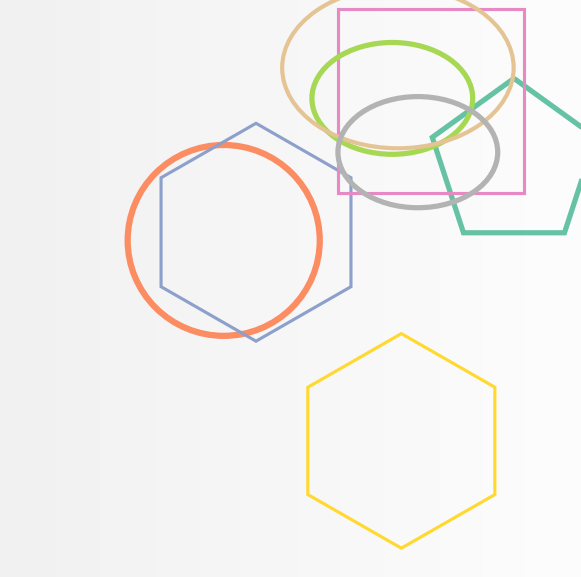[{"shape": "pentagon", "thickness": 2.5, "radius": 0.74, "center": [0.884, 0.716]}, {"shape": "circle", "thickness": 3, "radius": 0.83, "center": [0.385, 0.583]}, {"shape": "hexagon", "thickness": 1.5, "radius": 0.94, "center": [0.44, 0.597]}, {"shape": "square", "thickness": 1.5, "radius": 0.8, "center": [0.741, 0.824]}, {"shape": "oval", "thickness": 2.5, "radius": 0.69, "center": [0.675, 0.829]}, {"shape": "hexagon", "thickness": 1.5, "radius": 0.93, "center": [0.69, 0.236]}, {"shape": "oval", "thickness": 2, "radius": 1.0, "center": [0.685, 0.882]}, {"shape": "oval", "thickness": 2.5, "radius": 0.69, "center": [0.719, 0.736]}]